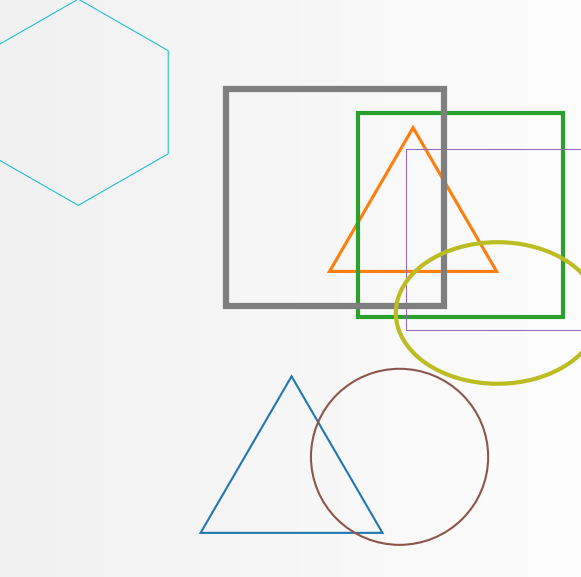[{"shape": "triangle", "thickness": 1, "radius": 0.9, "center": [0.502, 0.167]}, {"shape": "triangle", "thickness": 1.5, "radius": 0.83, "center": [0.711, 0.612]}, {"shape": "square", "thickness": 2, "radius": 0.88, "center": [0.792, 0.627]}, {"shape": "square", "thickness": 0.5, "radius": 0.79, "center": [0.855, 0.584]}, {"shape": "circle", "thickness": 1, "radius": 0.76, "center": [0.687, 0.208]}, {"shape": "square", "thickness": 3, "radius": 0.94, "center": [0.576, 0.657]}, {"shape": "oval", "thickness": 2, "radius": 0.88, "center": [0.856, 0.457]}, {"shape": "hexagon", "thickness": 0.5, "radius": 0.89, "center": [0.135, 0.822]}]